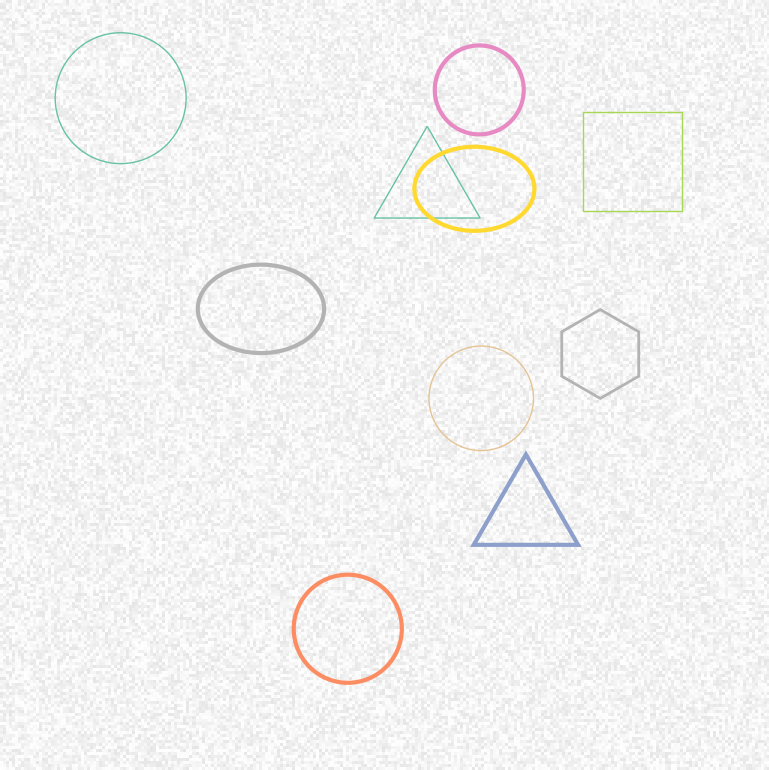[{"shape": "circle", "thickness": 0.5, "radius": 0.43, "center": [0.157, 0.872]}, {"shape": "triangle", "thickness": 0.5, "radius": 0.4, "center": [0.555, 0.757]}, {"shape": "circle", "thickness": 1.5, "radius": 0.35, "center": [0.452, 0.183]}, {"shape": "triangle", "thickness": 1.5, "radius": 0.39, "center": [0.683, 0.332]}, {"shape": "circle", "thickness": 1.5, "radius": 0.29, "center": [0.622, 0.883]}, {"shape": "square", "thickness": 0.5, "radius": 0.32, "center": [0.821, 0.79]}, {"shape": "oval", "thickness": 1.5, "radius": 0.39, "center": [0.616, 0.755]}, {"shape": "circle", "thickness": 0.5, "radius": 0.34, "center": [0.625, 0.483]}, {"shape": "hexagon", "thickness": 1, "radius": 0.29, "center": [0.78, 0.54]}, {"shape": "oval", "thickness": 1.5, "radius": 0.41, "center": [0.339, 0.599]}]